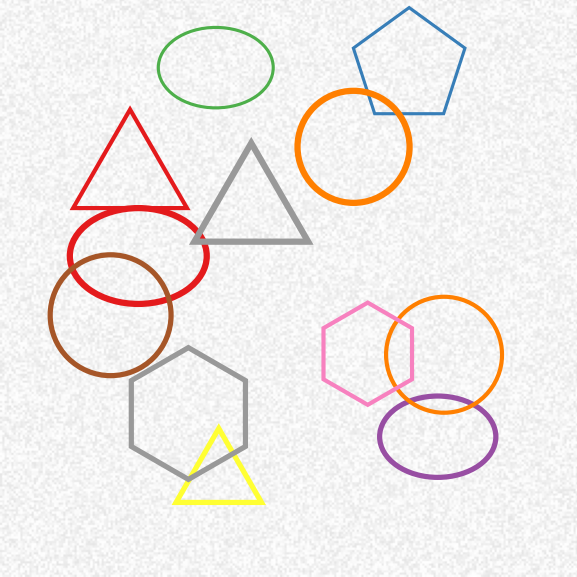[{"shape": "oval", "thickness": 3, "radius": 0.59, "center": [0.239, 0.556]}, {"shape": "triangle", "thickness": 2, "radius": 0.57, "center": [0.225, 0.696]}, {"shape": "pentagon", "thickness": 1.5, "radius": 0.51, "center": [0.708, 0.884]}, {"shape": "oval", "thickness": 1.5, "radius": 0.5, "center": [0.374, 0.882]}, {"shape": "oval", "thickness": 2.5, "radius": 0.5, "center": [0.758, 0.243]}, {"shape": "circle", "thickness": 3, "radius": 0.49, "center": [0.612, 0.745]}, {"shape": "circle", "thickness": 2, "radius": 0.5, "center": [0.769, 0.385]}, {"shape": "triangle", "thickness": 2.5, "radius": 0.43, "center": [0.379, 0.172]}, {"shape": "circle", "thickness": 2.5, "radius": 0.52, "center": [0.192, 0.453]}, {"shape": "hexagon", "thickness": 2, "radius": 0.44, "center": [0.637, 0.387]}, {"shape": "triangle", "thickness": 3, "radius": 0.57, "center": [0.435, 0.638]}, {"shape": "hexagon", "thickness": 2.5, "radius": 0.57, "center": [0.326, 0.283]}]